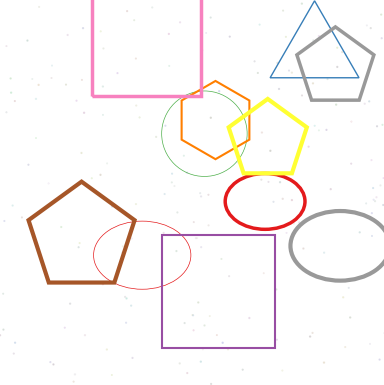[{"shape": "oval", "thickness": 0.5, "radius": 0.63, "center": [0.369, 0.337]}, {"shape": "oval", "thickness": 2.5, "radius": 0.52, "center": [0.689, 0.477]}, {"shape": "triangle", "thickness": 1, "radius": 0.67, "center": [0.817, 0.865]}, {"shape": "circle", "thickness": 0.5, "radius": 0.56, "center": [0.531, 0.653]}, {"shape": "square", "thickness": 1.5, "radius": 0.73, "center": [0.567, 0.243]}, {"shape": "hexagon", "thickness": 1.5, "radius": 0.51, "center": [0.56, 0.688]}, {"shape": "pentagon", "thickness": 3, "radius": 0.53, "center": [0.695, 0.636]}, {"shape": "pentagon", "thickness": 3, "radius": 0.72, "center": [0.212, 0.383]}, {"shape": "square", "thickness": 2.5, "radius": 0.71, "center": [0.381, 0.893]}, {"shape": "oval", "thickness": 3, "radius": 0.65, "center": [0.884, 0.361]}, {"shape": "pentagon", "thickness": 2.5, "radius": 0.53, "center": [0.871, 0.825]}]